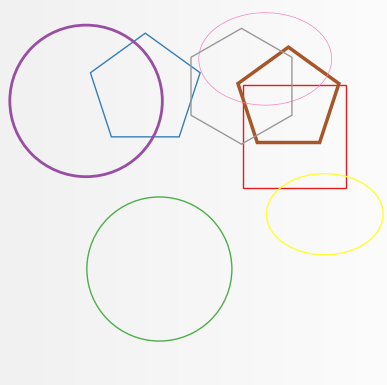[{"shape": "square", "thickness": 1, "radius": 0.67, "center": [0.76, 0.645]}, {"shape": "pentagon", "thickness": 1, "radius": 0.74, "center": [0.375, 0.765]}, {"shape": "circle", "thickness": 1, "radius": 0.94, "center": [0.411, 0.301]}, {"shape": "circle", "thickness": 2, "radius": 0.98, "center": [0.222, 0.738]}, {"shape": "oval", "thickness": 1, "radius": 0.75, "center": [0.838, 0.444]}, {"shape": "pentagon", "thickness": 2.5, "radius": 0.68, "center": [0.744, 0.741]}, {"shape": "oval", "thickness": 0.5, "radius": 0.86, "center": [0.684, 0.847]}, {"shape": "hexagon", "thickness": 1, "radius": 0.75, "center": [0.623, 0.776]}]